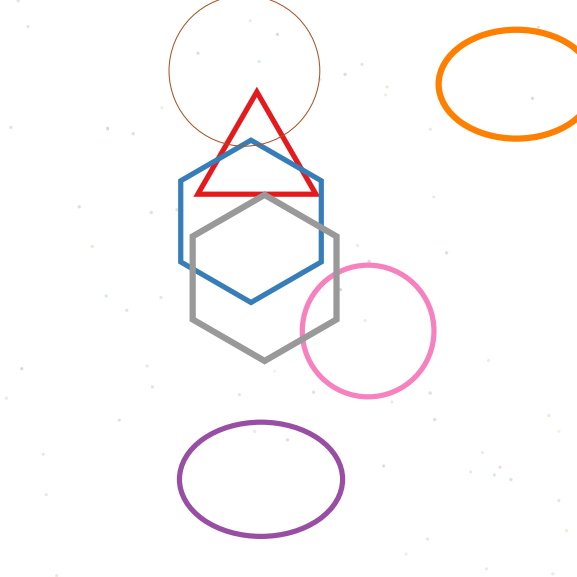[{"shape": "triangle", "thickness": 2.5, "radius": 0.59, "center": [0.445, 0.722]}, {"shape": "hexagon", "thickness": 2.5, "radius": 0.7, "center": [0.435, 0.616]}, {"shape": "oval", "thickness": 2.5, "radius": 0.71, "center": [0.452, 0.169]}, {"shape": "oval", "thickness": 3, "radius": 0.67, "center": [0.894, 0.853]}, {"shape": "circle", "thickness": 0.5, "radius": 0.65, "center": [0.423, 0.877]}, {"shape": "circle", "thickness": 2.5, "radius": 0.57, "center": [0.637, 0.426]}, {"shape": "hexagon", "thickness": 3, "radius": 0.72, "center": [0.458, 0.518]}]